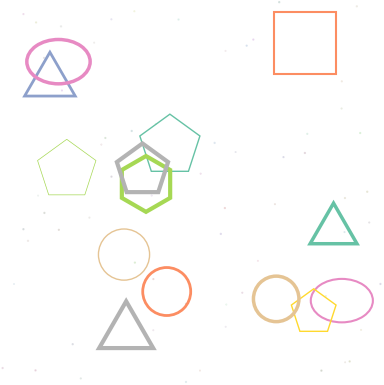[{"shape": "triangle", "thickness": 2.5, "radius": 0.35, "center": [0.866, 0.402]}, {"shape": "pentagon", "thickness": 1, "radius": 0.41, "center": [0.441, 0.621]}, {"shape": "circle", "thickness": 2, "radius": 0.31, "center": [0.433, 0.243]}, {"shape": "square", "thickness": 1.5, "radius": 0.4, "center": [0.792, 0.888]}, {"shape": "triangle", "thickness": 2, "radius": 0.38, "center": [0.13, 0.788]}, {"shape": "oval", "thickness": 1.5, "radius": 0.4, "center": [0.888, 0.219]}, {"shape": "oval", "thickness": 2.5, "radius": 0.41, "center": [0.152, 0.84]}, {"shape": "hexagon", "thickness": 3, "radius": 0.36, "center": [0.379, 0.522]}, {"shape": "pentagon", "thickness": 0.5, "radius": 0.4, "center": [0.173, 0.558]}, {"shape": "pentagon", "thickness": 1, "radius": 0.31, "center": [0.815, 0.189]}, {"shape": "circle", "thickness": 2.5, "radius": 0.3, "center": [0.717, 0.224]}, {"shape": "circle", "thickness": 1, "radius": 0.33, "center": [0.322, 0.339]}, {"shape": "pentagon", "thickness": 3, "radius": 0.35, "center": [0.37, 0.558]}, {"shape": "triangle", "thickness": 3, "radius": 0.4, "center": [0.328, 0.136]}]